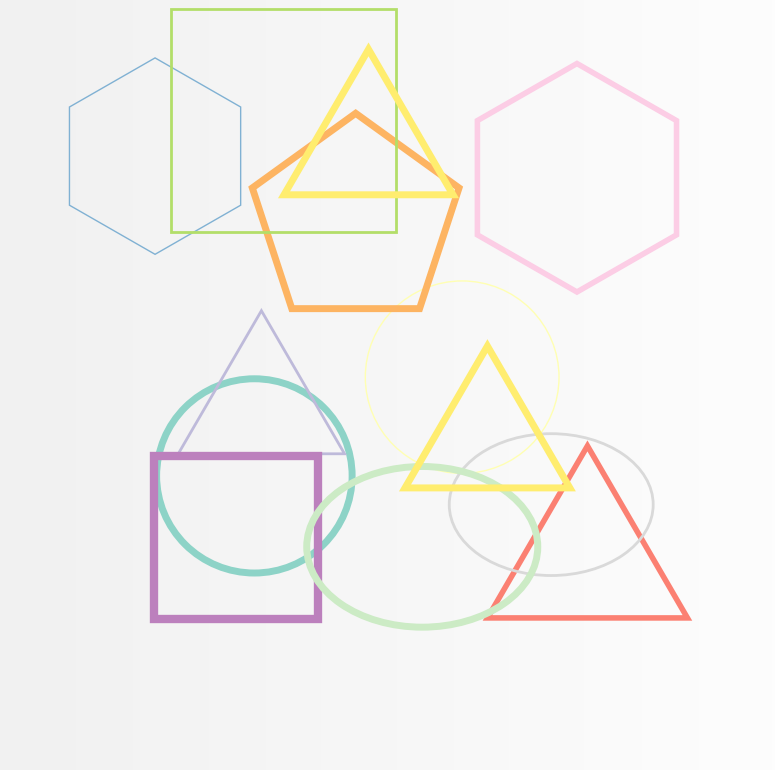[{"shape": "circle", "thickness": 2.5, "radius": 0.63, "center": [0.328, 0.382]}, {"shape": "circle", "thickness": 0.5, "radius": 0.62, "center": [0.596, 0.51]}, {"shape": "triangle", "thickness": 1, "radius": 0.62, "center": [0.337, 0.473]}, {"shape": "triangle", "thickness": 2, "radius": 0.74, "center": [0.758, 0.272]}, {"shape": "hexagon", "thickness": 0.5, "radius": 0.64, "center": [0.2, 0.797]}, {"shape": "pentagon", "thickness": 2.5, "radius": 0.7, "center": [0.459, 0.713]}, {"shape": "square", "thickness": 1, "radius": 0.72, "center": [0.366, 0.844]}, {"shape": "hexagon", "thickness": 2, "radius": 0.74, "center": [0.744, 0.769]}, {"shape": "oval", "thickness": 1, "radius": 0.66, "center": [0.711, 0.345]}, {"shape": "square", "thickness": 3, "radius": 0.53, "center": [0.305, 0.302]}, {"shape": "oval", "thickness": 2.5, "radius": 0.75, "center": [0.545, 0.29]}, {"shape": "triangle", "thickness": 2.5, "radius": 0.63, "center": [0.476, 0.81]}, {"shape": "triangle", "thickness": 2.5, "radius": 0.61, "center": [0.629, 0.428]}]